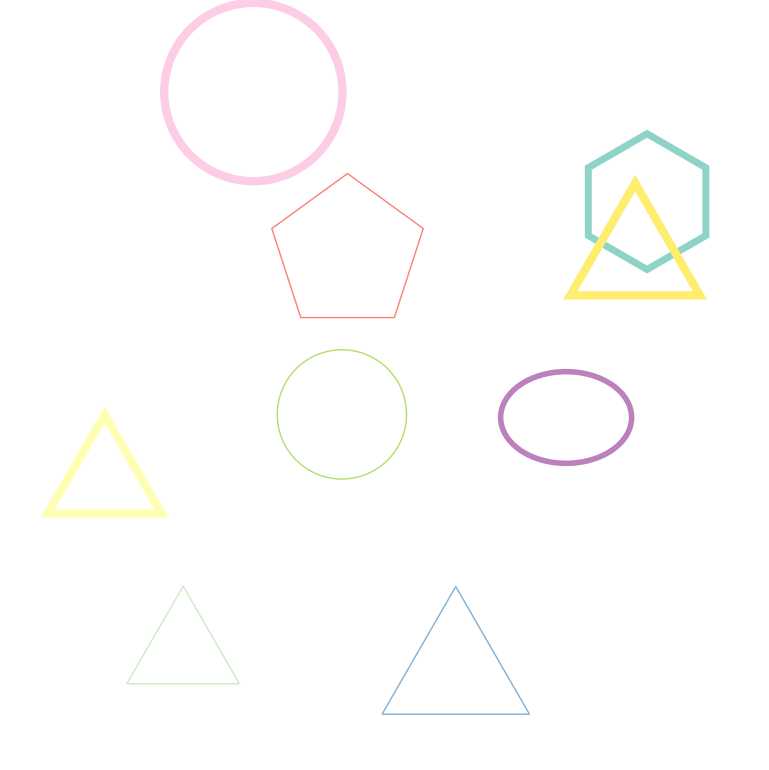[{"shape": "hexagon", "thickness": 2.5, "radius": 0.44, "center": [0.84, 0.738]}, {"shape": "triangle", "thickness": 3, "radius": 0.43, "center": [0.136, 0.376]}, {"shape": "pentagon", "thickness": 0.5, "radius": 0.52, "center": [0.451, 0.671]}, {"shape": "triangle", "thickness": 0.5, "radius": 0.55, "center": [0.592, 0.128]}, {"shape": "circle", "thickness": 0.5, "radius": 0.42, "center": [0.444, 0.462]}, {"shape": "circle", "thickness": 3, "radius": 0.58, "center": [0.329, 0.88]}, {"shape": "oval", "thickness": 2, "radius": 0.43, "center": [0.735, 0.458]}, {"shape": "triangle", "thickness": 0.5, "radius": 0.42, "center": [0.238, 0.154]}, {"shape": "triangle", "thickness": 3, "radius": 0.49, "center": [0.825, 0.665]}]